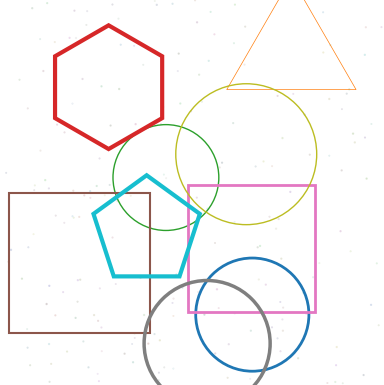[{"shape": "circle", "thickness": 2, "radius": 0.73, "center": [0.655, 0.183]}, {"shape": "triangle", "thickness": 0.5, "radius": 0.97, "center": [0.757, 0.864]}, {"shape": "circle", "thickness": 1, "radius": 0.69, "center": [0.431, 0.539]}, {"shape": "hexagon", "thickness": 3, "radius": 0.8, "center": [0.282, 0.774]}, {"shape": "square", "thickness": 1.5, "radius": 0.91, "center": [0.206, 0.317]}, {"shape": "square", "thickness": 2, "radius": 0.83, "center": [0.654, 0.354]}, {"shape": "circle", "thickness": 2.5, "radius": 0.82, "center": [0.538, 0.108]}, {"shape": "circle", "thickness": 1, "radius": 0.92, "center": [0.64, 0.599]}, {"shape": "pentagon", "thickness": 3, "radius": 0.73, "center": [0.381, 0.4]}]